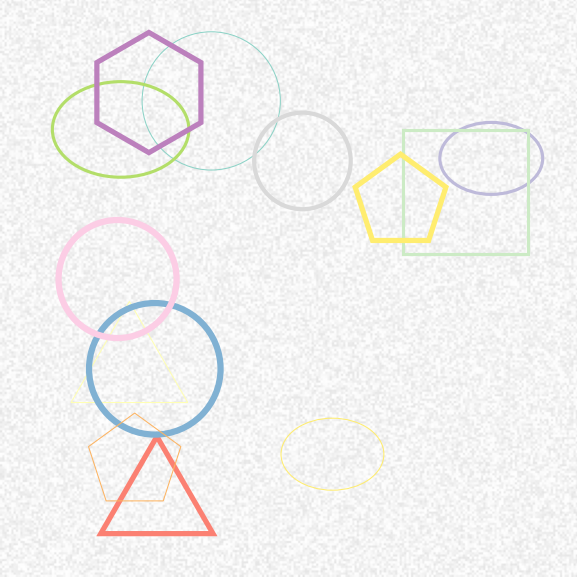[{"shape": "circle", "thickness": 0.5, "radius": 0.6, "center": [0.366, 0.824]}, {"shape": "triangle", "thickness": 0.5, "radius": 0.58, "center": [0.224, 0.361]}, {"shape": "oval", "thickness": 1.5, "radius": 0.45, "center": [0.851, 0.725]}, {"shape": "triangle", "thickness": 2.5, "radius": 0.56, "center": [0.272, 0.131]}, {"shape": "circle", "thickness": 3, "radius": 0.57, "center": [0.268, 0.36]}, {"shape": "pentagon", "thickness": 0.5, "radius": 0.42, "center": [0.233, 0.2]}, {"shape": "oval", "thickness": 1.5, "radius": 0.59, "center": [0.209, 0.775]}, {"shape": "circle", "thickness": 3, "radius": 0.51, "center": [0.204, 0.516]}, {"shape": "circle", "thickness": 2, "radius": 0.42, "center": [0.524, 0.72]}, {"shape": "hexagon", "thickness": 2.5, "radius": 0.52, "center": [0.258, 0.839]}, {"shape": "square", "thickness": 1.5, "radius": 0.54, "center": [0.806, 0.667]}, {"shape": "oval", "thickness": 0.5, "radius": 0.45, "center": [0.576, 0.213]}, {"shape": "pentagon", "thickness": 2.5, "radius": 0.41, "center": [0.694, 0.65]}]